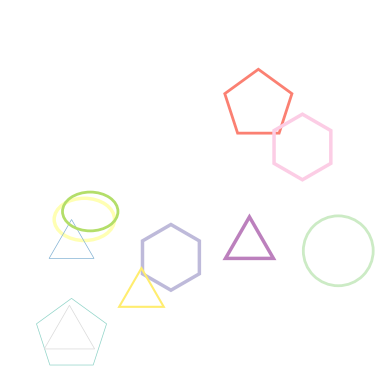[{"shape": "pentagon", "thickness": 0.5, "radius": 0.48, "center": [0.186, 0.129]}, {"shape": "oval", "thickness": 2.5, "radius": 0.39, "center": [0.219, 0.43]}, {"shape": "hexagon", "thickness": 2.5, "radius": 0.43, "center": [0.444, 0.332]}, {"shape": "pentagon", "thickness": 2, "radius": 0.46, "center": [0.671, 0.728]}, {"shape": "triangle", "thickness": 0.5, "radius": 0.34, "center": [0.186, 0.362]}, {"shape": "oval", "thickness": 2, "radius": 0.36, "center": [0.234, 0.451]}, {"shape": "hexagon", "thickness": 2.5, "radius": 0.43, "center": [0.786, 0.618]}, {"shape": "triangle", "thickness": 0.5, "radius": 0.38, "center": [0.18, 0.131]}, {"shape": "triangle", "thickness": 2.5, "radius": 0.36, "center": [0.648, 0.365]}, {"shape": "circle", "thickness": 2, "radius": 0.45, "center": [0.879, 0.349]}, {"shape": "triangle", "thickness": 1.5, "radius": 0.33, "center": [0.367, 0.237]}]